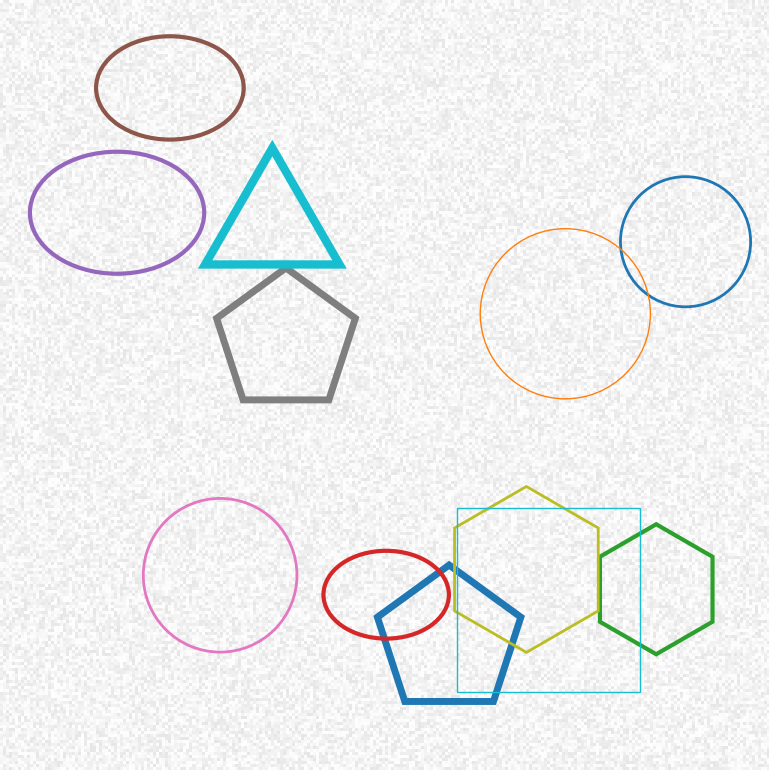[{"shape": "pentagon", "thickness": 2.5, "radius": 0.49, "center": [0.583, 0.168]}, {"shape": "circle", "thickness": 1, "radius": 0.42, "center": [0.89, 0.686]}, {"shape": "circle", "thickness": 0.5, "radius": 0.55, "center": [0.734, 0.593]}, {"shape": "hexagon", "thickness": 1.5, "radius": 0.42, "center": [0.852, 0.235]}, {"shape": "oval", "thickness": 1.5, "radius": 0.41, "center": [0.502, 0.228]}, {"shape": "oval", "thickness": 1.5, "radius": 0.57, "center": [0.152, 0.724]}, {"shape": "oval", "thickness": 1.5, "radius": 0.48, "center": [0.221, 0.886]}, {"shape": "circle", "thickness": 1, "radius": 0.5, "center": [0.286, 0.253]}, {"shape": "pentagon", "thickness": 2.5, "radius": 0.47, "center": [0.371, 0.557]}, {"shape": "hexagon", "thickness": 1, "radius": 0.54, "center": [0.684, 0.26]}, {"shape": "square", "thickness": 0.5, "radius": 0.6, "center": [0.712, 0.22]}, {"shape": "triangle", "thickness": 3, "radius": 0.5, "center": [0.354, 0.707]}]